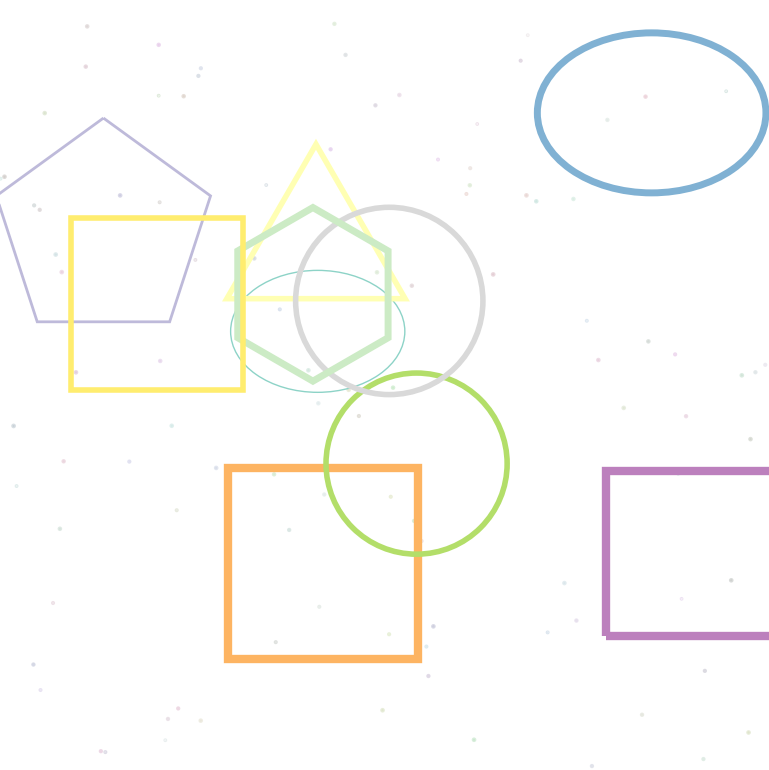[{"shape": "oval", "thickness": 0.5, "radius": 0.57, "center": [0.413, 0.57]}, {"shape": "triangle", "thickness": 2, "radius": 0.67, "center": [0.41, 0.679]}, {"shape": "pentagon", "thickness": 1, "radius": 0.73, "center": [0.134, 0.7]}, {"shape": "oval", "thickness": 2.5, "radius": 0.74, "center": [0.846, 0.853]}, {"shape": "square", "thickness": 3, "radius": 0.62, "center": [0.42, 0.268]}, {"shape": "circle", "thickness": 2, "radius": 0.59, "center": [0.541, 0.398]}, {"shape": "circle", "thickness": 2, "radius": 0.61, "center": [0.506, 0.609]}, {"shape": "square", "thickness": 3, "radius": 0.54, "center": [0.894, 0.281]}, {"shape": "hexagon", "thickness": 2.5, "radius": 0.56, "center": [0.406, 0.618]}, {"shape": "square", "thickness": 2, "radius": 0.56, "center": [0.204, 0.605]}]